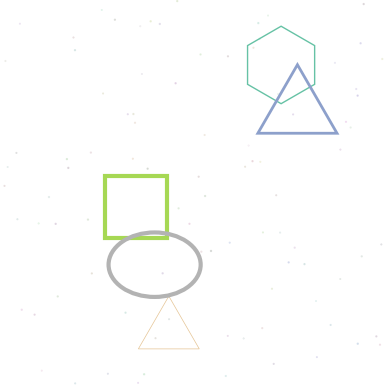[{"shape": "hexagon", "thickness": 1, "radius": 0.5, "center": [0.73, 0.831]}, {"shape": "triangle", "thickness": 2, "radius": 0.59, "center": [0.773, 0.713]}, {"shape": "square", "thickness": 3, "radius": 0.4, "center": [0.354, 0.462]}, {"shape": "triangle", "thickness": 0.5, "radius": 0.46, "center": [0.438, 0.139]}, {"shape": "oval", "thickness": 3, "radius": 0.6, "center": [0.402, 0.312]}]